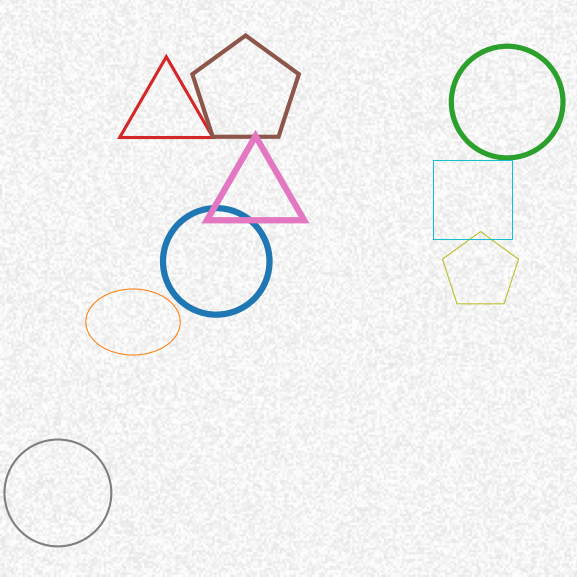[{"shape": "circle", "thickness": 3, "radius": 0.46, "center": [0.374, 0.547]}, {"shape": "oval", "thickness": 0.5, "radius": 0.41, "center": [0.23, 0.442]}, {"shape": "circle", "thickness": 2.5, "radius": 0.48, "center": [0.878, 0.822]}, {"shape": "triangle", "thickness": 1.5, "radius": 0.47, "center": [0.288, 0.808]}, {"shape": "pentagon", "thickness": 2, "radius": 0.48, "center": [0.425, 0.841]}, {"shape": "triangle", "thickness": 3, "radius": 0.49, "center": [0.442, 0.666]}, {"shape": "circle", "thickness": 1, "radius": 0.46, "center": [0.1, 0.146]}, {"shape": "pentagon", "thickness": 0.5, "radius": 0.35, "center": [0.832, 0.529]}, {"shape": "square", "thickness": 0.5, "radius": 0.34, "center": [0.819, 0.653]}]